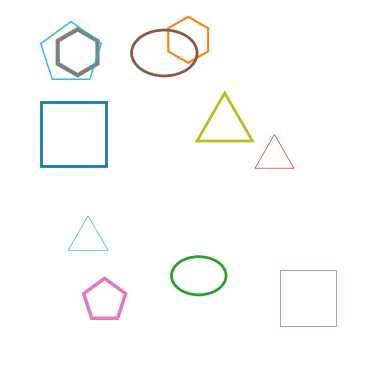[{"shape": "square", "thickness": 2, "radius": 0.42, "center": [0.191, 0.652]}, {"shape": "hexagon", "thickness": 1.5, "radius": 0.3, "center": [0.489, 0.897]}, {"shape": "oval", "thickness": 2, "radius": 0.35, "center": [0.516, 0.284]}, {"shape": "triangle", "thickness": 0.5, "radius": 0.29, "center": [0.713, 0.592]}, {"shape": "square", "thickness": 0.5, "radius": 0.36, "center": [0.8, 0.226]}, {"shape": "oval", "thickness": 2, "radius": 0.43, "center": [0.427, 0.862]}, {"shape": "pentagon", "thickness": 2.5, "radius": 0.29, "center": [0.272, 0.22]}, {"shape": "hexagon", "thickness": 3, "radius": 0.3, "center": [0.202, 0.864]}, {"shape": "triangle", "thickness": 2, "radius": 0.42, "center": [0.584, 0.675]}, {"shape": "triangle", "thickness": 0.5, "radius": 0.3, "center": [0.229, 0.38]}, {"shape": "pentagon", "thickness": 1, "radius": 0.41, "center": [0.184, 0.861]}]